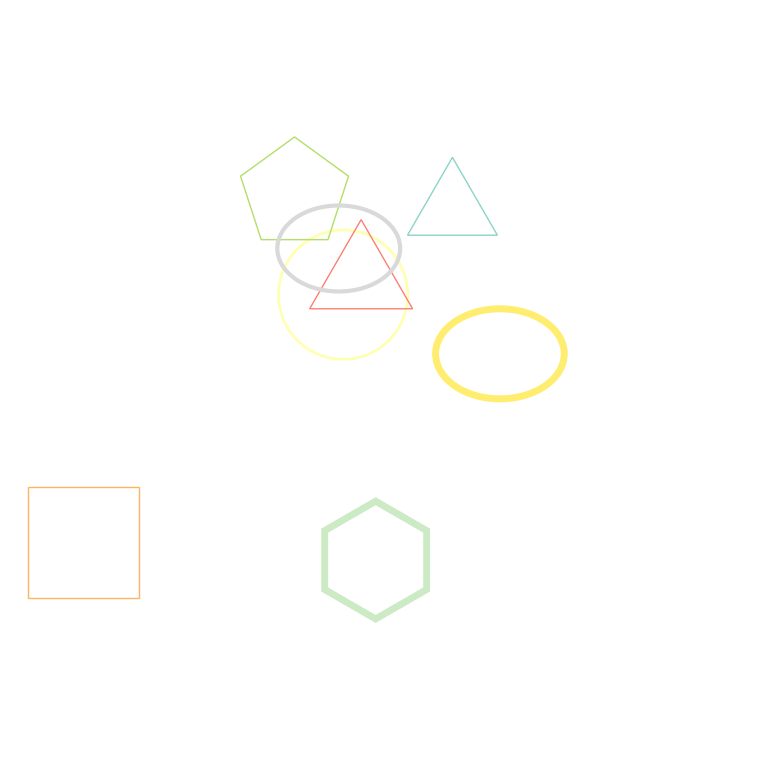[{"shape": "triangle", "thickness": 0.5, "radius": 0.34, "center": [0.588, 0.728]}, {"shape": "circle", "thickness": 1, "radius": 0.42, "center": [0.446, 0.617]}, {"shape": "triangle", "thickness": 0.5, "radius": 0.39, "center": [0.469, 0.638]}, {"shape": "square", "thickness": 0.5, "radius": 0.36, "center": [0.108, 0.296]}, {"shape": "pentagon", "thickness": 0.5, "radius": 0.37, "center": [0.383, 0.748]}, {"shape": "oval", "thickness": 1.5, "radius": 0.4, "center": [0.44, 0.677]}, {"shape": "hexagon", "thickness": 2.5, "radius": 0.38, "center": [0.488, 0.273]}, {"shape": "oval", "thickness": 2.5, "radius": 0.42, "center": [0.649, 0.54]}]